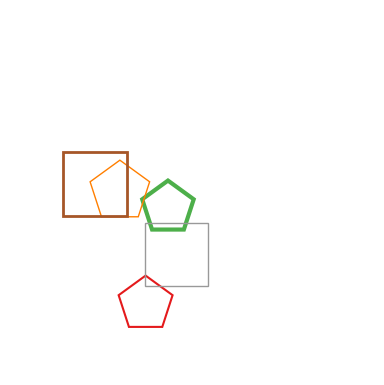[{"shape": "pentagon", "thickness": 1.5, "radius": 0.37, "center": [0.378, 0.21]}, {"shape": "pentagon", "thickness": 3, "radius": 0.35, "center": [0.436, 0.461]}, {"shape": "pentagon", "thickness": 1, "radius": 0.41, "center": [0.311, 0.503]}, {"shape": "square", "thickness": 2, "radius": 0.41, "center": [0.247, 0.521]}, {"shape": "square", "thickness": 1, "radius": 0.41, "center": [0.458, 0.34]}]